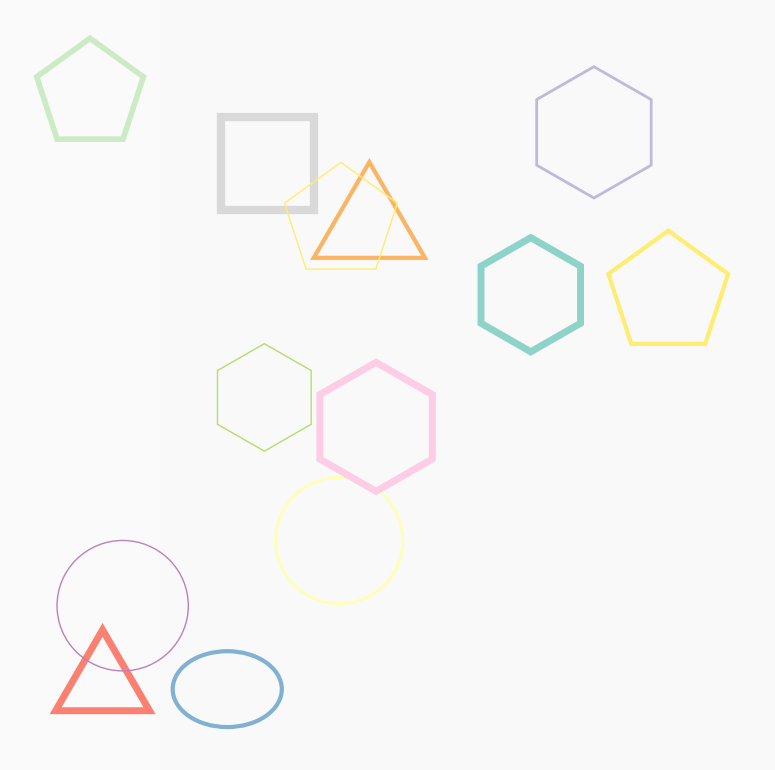[{"shape": "hexagon", "thickness": 2.5, "radius": 0.37, "center": [0.685, 0.617]}, {"shape": "circle", "thickness": 1, "radius": 0.41, "center": [0.438, 0.298]}, {"shape": "hexagon", "thickness": 1, "radius": 0.43, "center": [0.766, 0.828]}, {"shape": "triangle", "thickness": 2.5, "radius": 0.35, "center": [0.132, 0.112]}, {"shape": "oval", "thickness": 1.5, "radius": 0.35, "center": [0.293, 0.105]}, {"shape": "triangle", "thickness": 1.5, "radius": 0.41, "center": [0.477, 0.707]}, {"shape": "hexagon", "thickness": 0.5, "radius": 0.35, "center": [0.341, 0.484]}, {"shape": "hexagon", "thickness": 2.5, "radius": 0.42, "center": [0.485, 0.446]}, {"shape": "square", "thickness": 3, "radius": 0.3, "center": [0.345, 0.787]}, {"shape": "circle", "thickness": 0.5, "radius": 0.42, "center": [0.158, 0.213]}, {"shape": "pentagon", "thickness": 2, "radius": 0.36, "center": [0.116, 0.878]}, {"shape": "pentagon", "thickness": 1.5, "radius": 0.41, "center": [0.862, 0.619]}, {"shape": "pentagon", "thickness": 0.5, "radius": 0.38, "center": [0.44, 0.713]}]